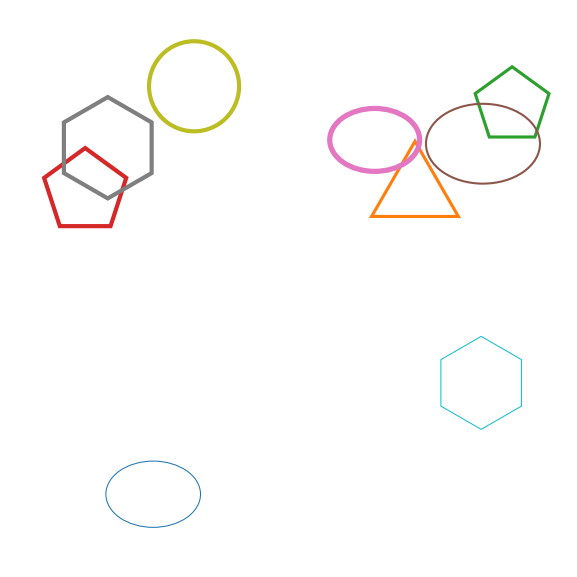[{"shape": "oval", "thickness": 0.5, "radius": 0.41, "center": [0.265, 0.143]}, {"shape": "triangle", "thickness": 1.5, "radius": 0.43, "center": [0.719, 0.668]}, {"shape": "pentagon", "thickness": 1.5, "radius": 0.34, "center": [0.887, 0.816]}, {"shape": "pentagon", "thickness": 2, "radius": 0.37, "center": [0.147, 0.668]}, {"shape": "oval", "thickness": 1, "radius": 0.49, "center": [0.836, 0.75]}, {"shape": "oval", "thickness": 2.5, "radius": 0.39, "center": [0.649, 0.757]}, {"shape": "hexagon", "thickness": 2, "radius": 0.44, "center": [0.187, 0.743]}, {"shape": "circle", "thickness": 2, "radius": 0.39, "center": [0.336, 0.85]}, {"shape": "hexagon", "thickness": 0.5, "radius": 0.4, "center": [0.833, 0.336]}]